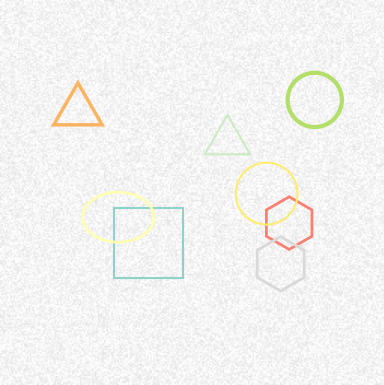[{"shape": "square", "thickness": 1.5, "radius": 0.45, "center": [0.387, 0.369]}, {"shape": "oval", "thickness": 2, "radius": 0.46, "center": [0.307, 0.436]}, {"shape": "hexagon", "thickness": 2, "radius": 0.34, "center": [0.751, 0.421]}, {"shape": "triangle", "thickness": 2.5, "radius": 0.36, "center": [0.202, 0.712]}, {"shape": "circle", "thickness": 3, "radius": 0.35, "center": [0.818, 0.741]}, {"shape": "hexagon", "thickness": 2, "radius": 0.35, "center": [0.729, 0.315]}, {"shape": "triangle", "thickness": 1.5, "radius": 0.34, "center": [0.591, 0.633]}, {"shape": "circle", "thickness": 1.5, "radius": 0.4, "center": [0.692, 0.497]}]